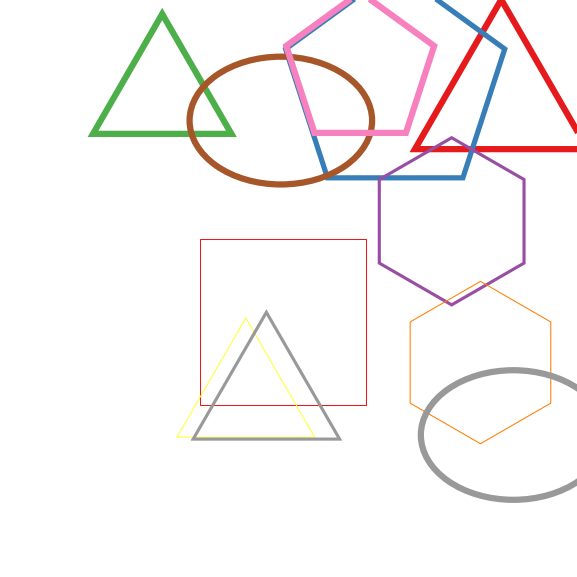[{"shape": "square", "thickness": 0.5, "radius": 0.72, "center": [0.489, 0.442]}, {"shape": "triangle", "thickness": 3, "radius": 0.86, "center": [0.868, 0.827]}, {"shape": "pentagon", "thickness": 2.5, "radius": 1.0, "center": [0.684, 0.853]}, {"shape": "triangle", "thickness": 3, "radius": 0.69, "center": [0.281, 0.837]}, {"shape": "hexagon", "thickness": 1.5, "radius": 0.72, "center": [0.782, 0.616]}, {"shape": "hexagon", "thickness": 0.5, "radius": 0.7, "center": [0.832, 0.371]}, {"shape": "triangle", "thickness": 0.5, "radius": 0.69, "center": [0.426, 0.311]}, {"shape": "oval", "thickness": 3, "radius": 0.79, "center": [0.486, 0.79]}, {"shape": "pentagon", "thickness": 3, "radius": 0.67, "center": [0.624, 0.878]}, {"shape": "oval", "thickness": 3, "radius": 0.8, "center": [0.889, 0.246]}, {"shape": "triangle", "thickness": 1.5, "radius": 0.73, "center": [0.461, 0.312]}]